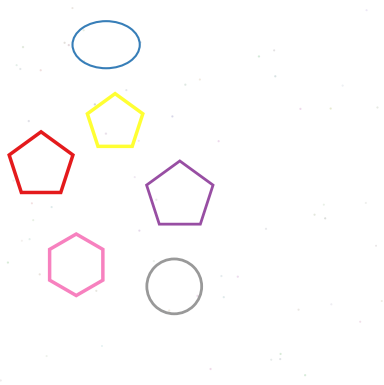[{"shape": "pentagon", "thickness": 2.5, "radius": 0.44, "center": [0.107, 0.571]}, {"shape": "oval", "thickness": 1.5, "radius": 0.44, "center": [0.276, 0.884]}, {"shape": "pentagon", "thickness": 2, "radius": 0.45, "center": [0.467, 0.491]}, {"shape": "pentagon", "thickness": 2.5, "radius": 0.38, "center": [0.299, 0.681]}, {"shape": "hexagon", "thickness": 2.5, "radius": 0.4, "center": [0.198, 0.312]}, {"shape": "circle", "thickness": 2, "radius": 0.36, "center": [0.453, 0.256]}]